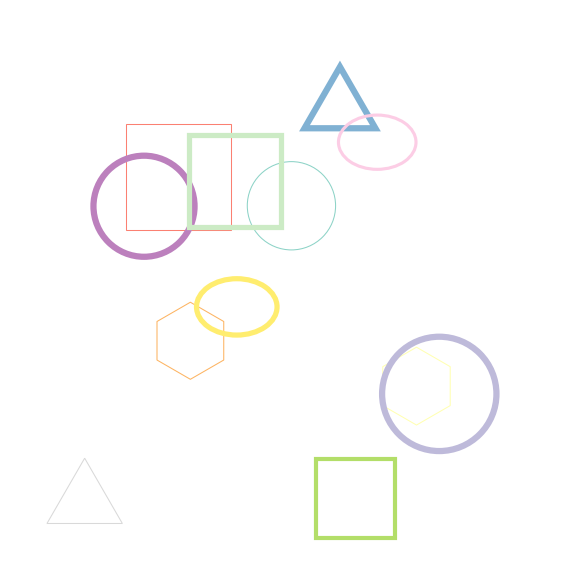[{"shape": "circle", "thickness": 0.5, "radius": 0.38, "center": [0.505, 0.643]}, {"shape": "hexagon", "thickness": 0.5, "radius": 0.34, "center": [0.721, 0.331]}, {"shape": "circle", "thickness": 3, "radius": 0.49, "center": [0.761, 0.317]}, {"shape": "square", "thickness": 0.5, "radius": 0.46, "center": [0.309, 0.693]}, {"shape": "triangle", "thickness": 3, "radius": 0.35, "center": [0.589, 0.812]}, {"shape": "hexagon", "thickness": 0.5, "radius": 0.33, "center": [0.33, 0.409]}, {"shape": "square", "thickness": 2, "radius": 0.34, "center": [0.615, 0.135]}, {"shape": "oval", "thickness": 1.5, "radius": 0.34, "center": [0.653, 0.753]}, {"shape": "triangle", "thickness": 0.5, "radius": 0.38, "center": [0.147, 0.13]}, {"shape": "circle", "thickness": 3, "radius": 0.44, "center": [0.249, 0.642]}, {"shape": "square", "thickness": 2.5, "radius": 0.4, "center": [0.408, 0.686]}, {"shape": "oval", "thickness": 2.5, "radius": 0.35, "center": [0.41, 0.468]}]